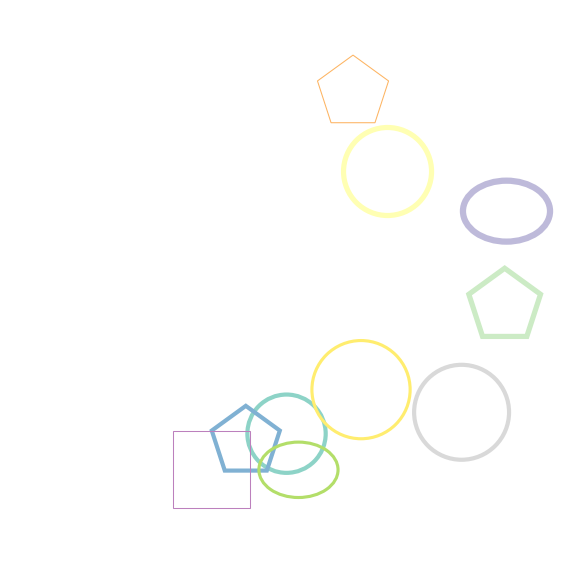[{"shape": "circle", "thickness": 2, "radius": 0.34, "center": [0.496, 0.248]}, {"shape": "circle", "thickness": 2.5, "radius": 0.38, "center": [0.671, 0.702]}, {"shape": "oval", "thickness": 3, "radius": 0.38, "center": [0.877, 0.634]}, {"shape": "pentagon", "thickness": 2, "radius": 0.31, "center": [0.426, 0.234]}, {"shape": "pentagon", "thickness": 0.5, "radius": 0.32, "center": [0.611, 0.839]}, {"shape": "oval", "thickness": 1.5, "radius": 0.34, "center": [0.517, 0.186]}, {"shape": "circle", "thickness": 2, "radius": 0.41, "center": [0.799, 0.285]}, {"shape": "square", "thickness": 0.5, "radius": 0.33, "center": [0.366, 0.186]}, {"shape": "pentagon", "thickness": 2.5, "radius": 0.33, "center": [0.874, 0.469]}, {"shape": "circle", "thickness": 1.5, "radius": 0.43, "center": [0.625, 0.324]}]